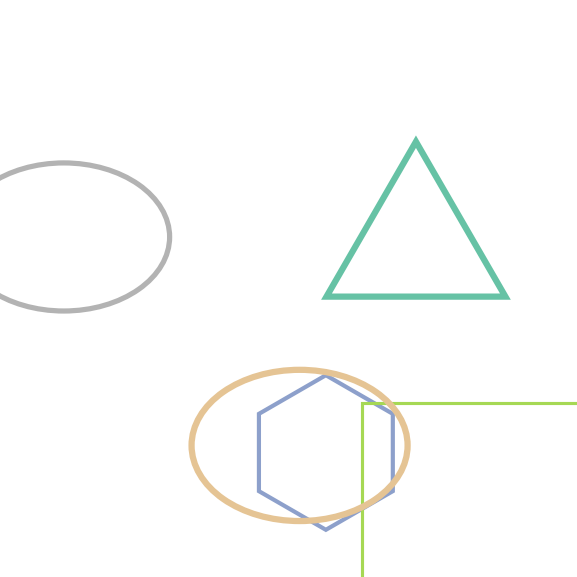[{"shape": "triangle", "thickness": 3, "radius": 0.89, "center": [0.72, 0.575]}, {"shape": "hexagon", "thickness": 2, "radius": 0.67, "center": [0.564, 0.216]}, {"shape": "square", "thickness": 1.5, "radius": 0.94, "center": [0.814, 0.113]}, {"shape": "oval", "thickness": 3, "radius": 0.94, "center": [0.519, 0.228]}, {"shape": "oval", "thickness": 2.5, "radius": 0.92, "center": [0.111, 0.589]}]